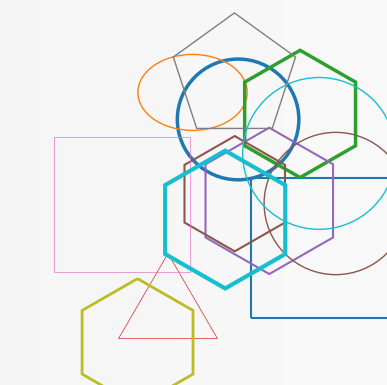[{"shape": "circle", "thickness": 2.5, "radius": 0.78, "center": [0.614, 0.69]}, {"shape": "square", "thickness": 1.5, "radius": 0.91, "center": [0.83, 0.355]}, {"shape": "oval", "thickness": 1, "radius": 0.71, "center": [0.497, 0.76]}, {"shape": "hexagon", "thickness": 2.5, "radius": 0.83, "center": [0.774, 0.704]}, {"shape": "triangle", "thickness": 0.5, "radius": 0.74, "center": [0.434, 0.194]}, {"shape": "hexagon", "thickness": 1.5, "radius": 0.95, "center": [0.695, 0.478]}, {"shape": "circle", "thickness": 1, "radius": 0.92, "center": [0.866, 0.471]}, {"shape": "hexagon", "thickness": 1.5, "radius": 0.75, "center": [0.606, 0.497]}, {"shape": "square", "thickness": 0.5, "radius": 0.88, "center": [0.316, 0.469]}, {"shape": "pentagon", "thickness": 1, "radius": 0.83, "center": [0.605, 0.801]}, {"shape": "hexagon", "thickness": 2, "radius": 0.83, "center": [0.355, 0.111]}, {"shape": "hexagon", "thickness": 3, "radius": 0.89, "center": [0.581, 0.43]}, {"shape": "circle", "thickness": 1, "radius": 0.99, "center": [0.823, 0.602]}]